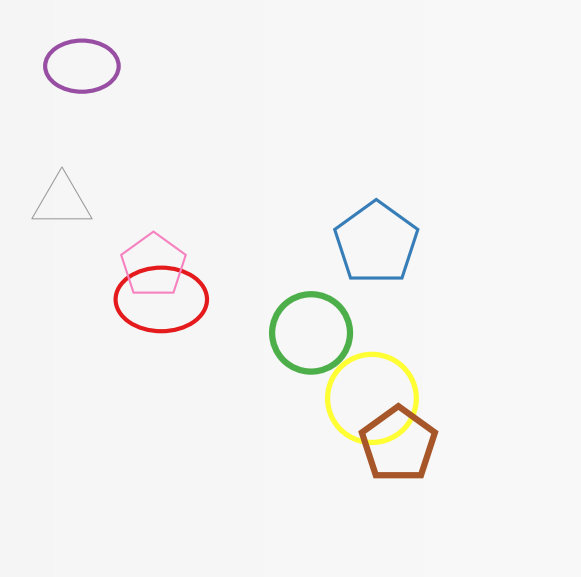[{"shape": "oval", "thickness": 2, "radius": 0.39, "center": [0.278, 0.481]}, {"shape": "pentagon", "thickness": 1.5, "radius": 0.38, "center": [0.647, 0.579]}, {"shape": "circle", "thickness": 3, "radius": 0.33, "center": [0.535, 0.423]}, {"shape": "oval", "thickness": 2, "radius": 0.32, "center": [0.141, 0.885]}, {"shape": "circle", "thickness": 2.5, "radius": 0.38, "center": [0.64, 0.309]}, {"shape": "pentagon", "thickness": 3, "radius": 0.33, "center": [0.685, 0.23]}, {"shape": "pentagon", "thickness": 1, "radius": 0.29, "center": [0.264, 0.54]}, {"shape": "triangle", "thickness": 0.5, "radius": 0.3, "center": [0.107, 0.65]}]